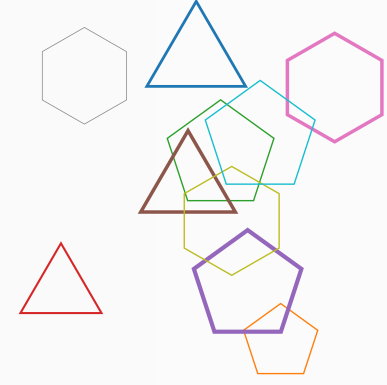[{"shape": "triangle", "thickness": 2, "radius": 0.74, "center": [0.506, 0.849]}, {"shape": "pentagon", "thickness": 1, "radius": 0.5, "center": [0.724, 0.111]}, {"shape": "pentagon", "thickness": 1, "radius": 0.72, "center": [0.569, 0.596]}, {"shape": "triangle", "thickness": 1.5, "radius": 0.6, "center": [0.157, 0.247]}, {"shape": "pentagon", "thickness": 3, "radius": 0.73, "center": [0.639, 0.256]}, {"shape": "triangle", "thickness": 2.5, "radius": 0.7, "center": [0.485, 0.52]}, {"shape": "hexagon", "thickness": 2.5, "radius": 0.7, "center": [0.864, 0.773]}, {"shape": "hexagon", "thickness": 0.5, "radius": 0.63, "center": [0.218, 0.803]}, {"shape": "hexagon", "thickness": 1, "radius": 0.71, "center": [0.598, 0.426]}, {"shape": "pentagon", "thickness": 1, "radius": 0.74, "center": [0.671, 0.642]}]